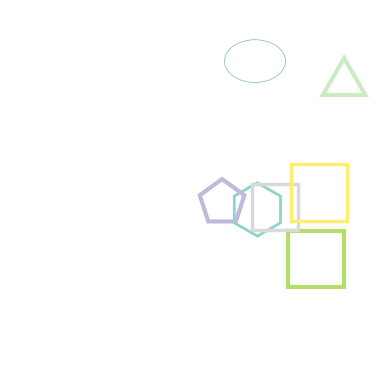[{"shape": "hexagon", "thickness": 2, "radius": 0.35, "center": [0.669, 0.456]}, {"shape": "pentagon", "thickness": 3, "radius": 0.3, "center": [0.577, 0.474]}, {"shape": "oval", "thickness": 0.5, "radius": 0.4, "center": [0.662, 0.841]}, {"shape": "square", "thickness": 3, "radius": 0.36, "center": [0.82, 0.326]}, {"shape": "square", "thickness": 2.5, "radius": 0.3, "center": [0.715, 0.462]}, {"shape": "triangle", "thickness": 3, "radius": 0.32, "center": [0.894, 0.785]}, {"shape": "square", "thickness": 2.5, "radius": 0.37, "center": [0.829, 0.5]}]